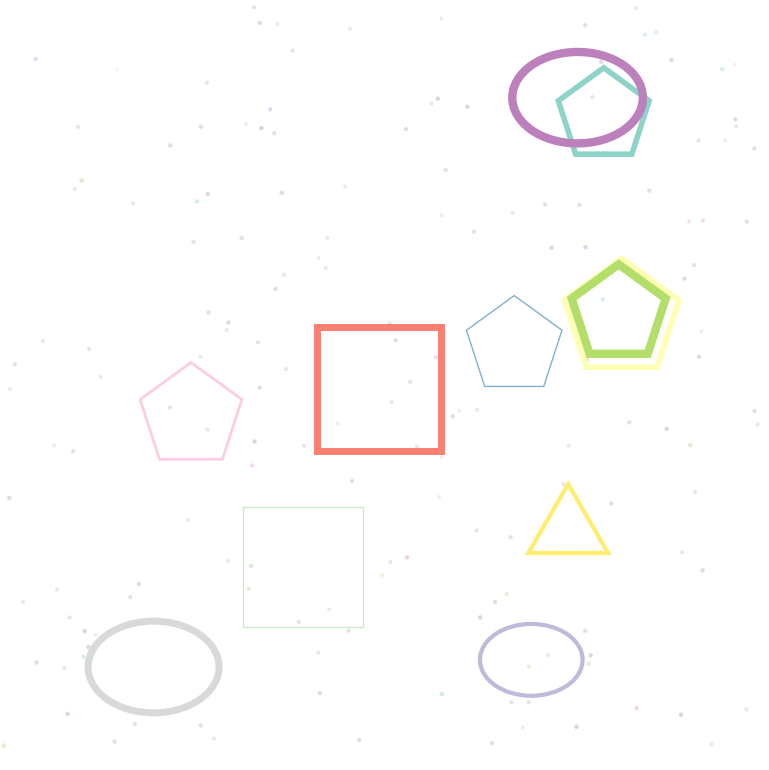[{"shape": "pentagon", "thickness": 2, "radius": 0.31, "center": [0.784, 0.85]}, {"shape": "pentagon", "thickness": 2, "radius": 0.39, "center": [0.807, 0.586]}, {"shape": "oval", "thickness": 1.5, "radius": 0.33, "center": [0.69, 0.143]}, {"shape": "square", "thickness": 2.5, "radius": 0.4, "center": [0.492, 0.494]}, {"shape": "pentagon", "thickness": 0.5, "radius": 0.33, "center": [0.668, 0.551]}, {"shape": "pentagon", "thickness": 3, "radius": 0.32, "center": [0.803, 0.592]}, {"shape": "pentagon", "thickness": 1, "radius": 0.35, "center": [0.248, 0.46]}, {"shape": "oval", "thickness": 2.5, "radius": 0.43, "center": [0.199, 0.134]}, {"shape": "oval", "thickness": 3, "radius": 0.42, "center": [0.75, 0.873]}, {"shape": "square", "thickness": 0.5, "radius": 0.39, "center": [0.394, 0.263]}, {"shape": "triangle", "thickness": 1.5, "radius": 0.3, "center": [0.738, 0.312]}]